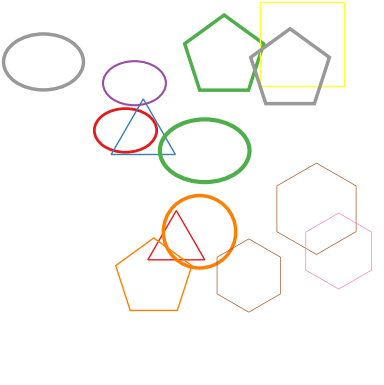[{"shape": "oval", "thickness": 2, "radius": 0.4, "center": [0.326, 0.661]}, {"shape": "triangle", "thickness": 1, "radius": 0.43, "center": [0.458, 0.368]}, {"shape": "triangle", "thickness": 1, "radius": 0.48, "center": [0.372, 0.647]}, {"shape": "oval", "thickness": 3, "radius": 0.58, "center": [0.532, 0.608]}, {"shape": "pentagon", "thickness": 2.5, "radius": 0.54, "center": [0.582, 0.853]}, {"shape": "oval", "thickness": 1.5, "radius": 0.41, "center": [0.349, 0.784]}, {"shape": "pentagon", "thickness": 1, "radius": 0.52, "center": [0.399, 0.278]}, {"shape": "circle", "thickness": 2.5, "radius": 0.47, "center": [0.518, 0.398]}, {"shape": "square", "thickness": 1, "radius": 0.55, "center": [0.785, 0.885]}, {"shape": "hexagon", "thickness": 0.5, "radius": 0.59, "center": [0.822, 0.458]}, {"shape": "hexagon", "thickness": 0.5, "radius": 0.48, "center": [0.646, 0.284]}, {"shape": "hexagon", "thickness": 0.5, "radius": 0.49, "center": [0.88, 0.348]}, {"shape": "oval", "thickness": 2.5, "radius": 0.52, "center": [0.113, 0.839]}, {"shape": "pentagon", "thickness": 2.5, "radius": 0.54, "center": [0.753, 0.818]}]